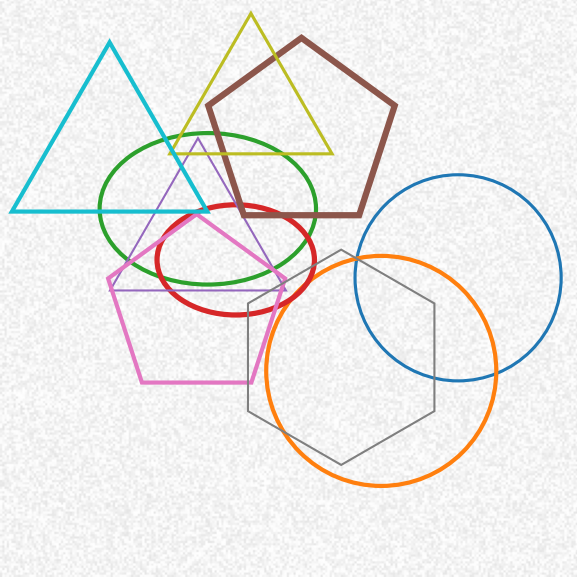[{"shape": "circle", "thickness": 1.5, "radius": 0.89, "center": [0.793, 0.518]}, {"shape": "circle", "thickness": 2, "radius": 1.0, "center": [0.66, 0.357]}, {"shape": "oval", "thickness": 2, "radius": 0.94, "center": [0.36, 0.638]}, {"shape": "oval", "thickness": 2.5, "radius": 0.68, "center": [0.408, 0.549]}, {"shape": "triangle", "thickness": 1, "radius": 0.88, "center": [0.343, 0.584]}, {"shape": "pentagon", "thickness": 3, "radius": 0.85, "center": [0.522, 0.764]}, {"shape": "pentagon", "thickness": 2, "radius": 0.81, "center": [0.34, 0.467]}, {"shape": "hexagon", "thickness": 1, "radius": 0.93, "center": [0.591, 0.38]}, {"shape": "triangle", "thickness": 1.5, "radius": 0.81, "center": [0.435, 0.814]}, {"shape": "triangle", "thickness": 2, "radius": 0.98, "center": [0.19, 0.73]}]